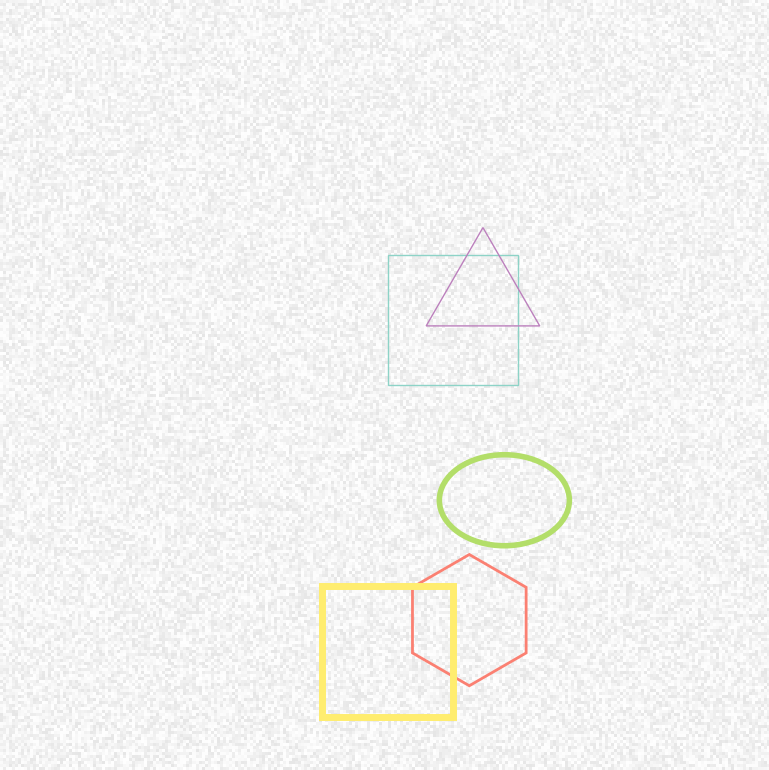[{"shape": "square", "thickness": 0.5, "radius": 0.42, "center": [0.588, 0.585]}, {"shape": "hexagon", "thickness": 1, "radius": 0.43, "center": [0.609, 0.195]}, {"shape": "oval", "thickness": 2, "radius": 0.42, "center": [0.655, 0.35]}, {"shape": "triangle", "thickness": 0.5, "radius": 0.43, "center": [0.627, 0.619]}, {"shape": "square", "thickness": 2.5, "radius": 0.42, "center": [0.503, 0.154]}]